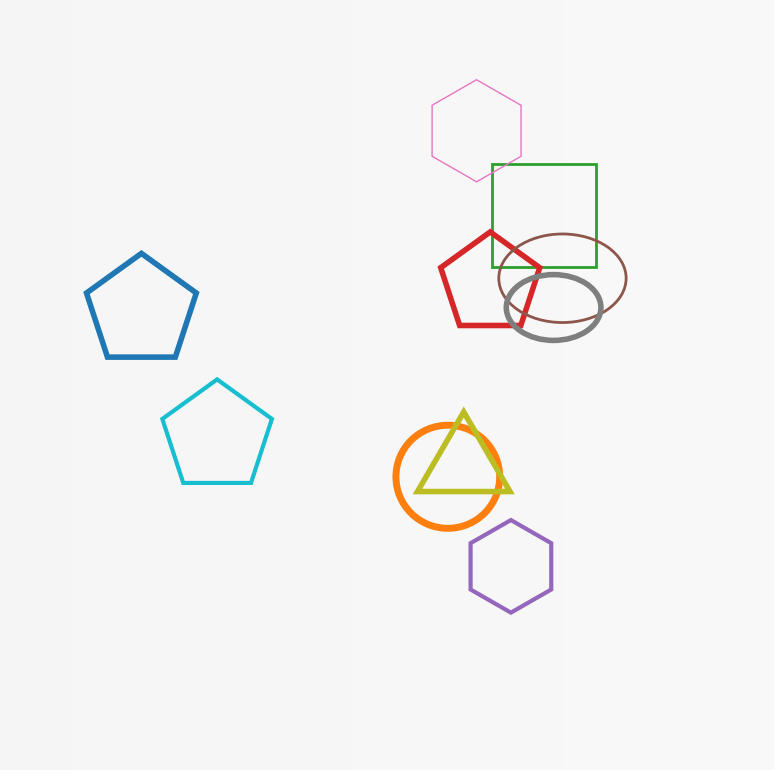[{"shape": "pentagon", "thickness": 2, "radius": 0.37, "center": [0.182, 0.596]}, {"shape": "circle", "thickness": 2.5, "radius": 0.33, "center": [0.578, 0.381]}, {"shape": "square", "thickness": 1, "radius": 0.33, "center": [0.702, 0.72]}, {"shape": "pentagon", "thickness": 2, "radius": 0.34, "center": [0.633, 0.632]}, {"shape": "hexagon", "thickness": 1.5, "radius": 0.3, "center": [0.659, 0.264]}, {"shape": "oval", "thickness": 1, "radius": 0.41, "center": [0.726, 0.639]}, {"shape": "hexagon", "thickness": 0.5, "radius": 0.33, "center": [0.615, 0.83]}, {"shape": "oval", "thickness": 2, "radius": 0.31, "center": [0.714, 0.601]}, {"shape": "triangle", "thickness": 2, "radius": 0.34, "center": [0.598, 0.396]}, {"shape": "pentagon", "thickness": 1.5, "radius": 0.37, "center": [0.28, 0.433]}]